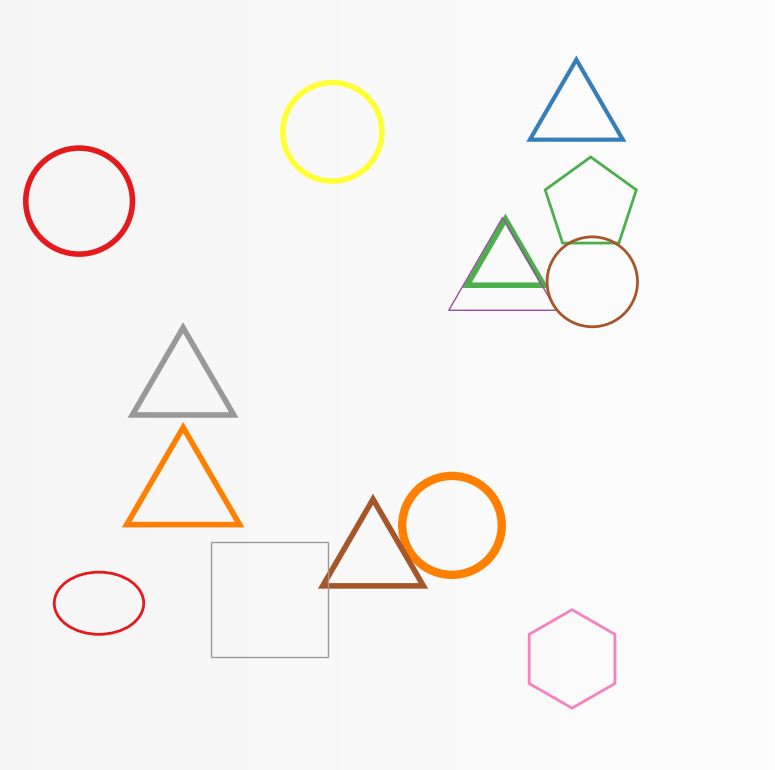[{"shape": "circle", "thickness": 2, "radius": 0.34, "center": [0.102, 0.739]}, {"shape": "oval", "thickness": 1, "radius": 0.29, "center": [0.128, 0.217]}, {"shape": "triangle", "thickness": 1.5, "radius": 0.35, "center": [0.744, 0.853]}, {"shape": "pentagon", "thickness": 1, "radius": 0.31, "center": [0.762, 0.734]}, {"shape": "triangle", "thickness": 2, "radius": 0.29, "center": [0.652, 0.658]}, {"shape": "triangle", "thickness": 0.5, "radius": 0.4, "center": [0.649, 0.637]}, {"shape": "triangle", "thickness": 2, "radius": 0.42, "center": [0.236, 0.361]}, {"shape": "circle", "thickness": 3, "radius": 0.32, "center": [0.583, 0.318]}, {"shape": "circle", "thickness": 2, "radius": 0.32, "center": [0.429, 0.829]}, {"shape": "circle", "thickness": 1, "radius": 0.29, "center": [0.764, 0.634]}, {"shape": "triangle", "thickness": 2, "radius": 0.38, "center": [0.481, 0.277]}, {"shape": "hexagon", "thickness": 1, "radius": 0.32, "center": [0.738, 0.144]}, {"shape": "triangle", "thickness": 2, "radius": 0.38, "center": [0.236, 0.499]}, {"shape": "square", "thickness": 0.5, "radius": 0.37, "center": [0.348, 0.222]}]